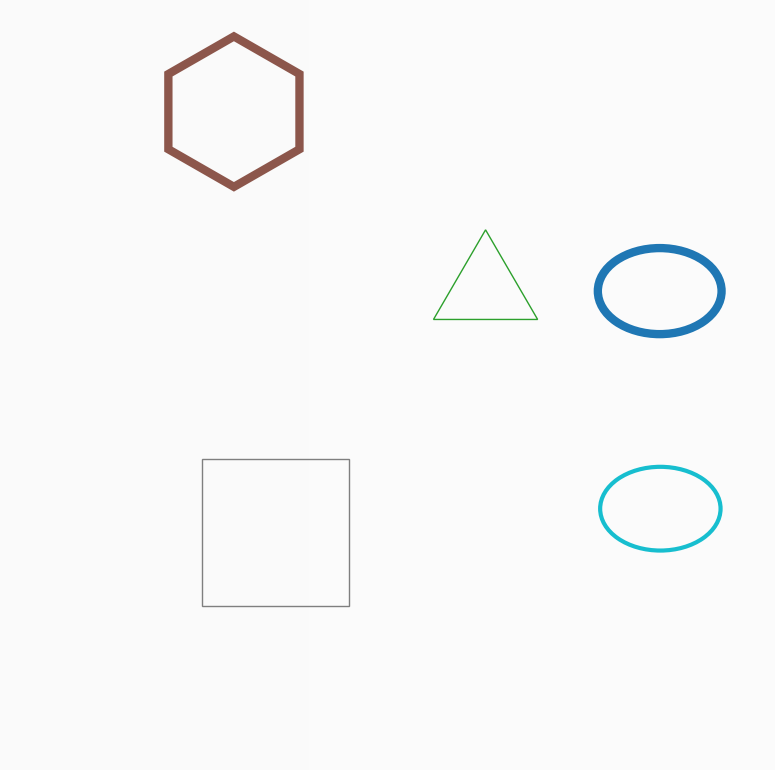[{"shape": "oval", "thickness": 3, "radius": 0.4, "center": [0.851, 0.622]}, {"shape": "triangle", "thickness": 0.5, "radius": 0.39, "center": [0.627, 0.624]}, {"shape": "hexagon", "thickness": 3, "radius": 0.49, "center": [0.302, 0.855]}, {"shape": "square", "thickness": 0.5, "radius": 0.48, "center": [0.356, 0.308]}, {"shape": "oval", "thickness": 1.5, "radius": 0.39, "center": [0.852, 0.339]}]